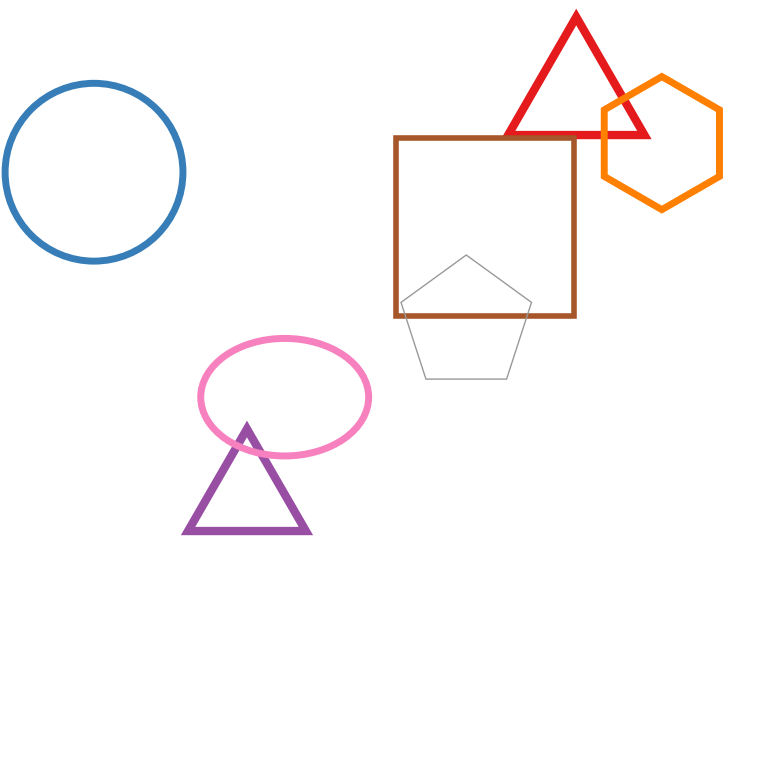[{"shape": "triangle", "thickness": 3, "radius": 0.51, "center": [0.748, 0.876]}, {"shape": "circle", "thickness": 2.5, "radius": 0.58, "center": [0.122, 0.776]}, {"shape": "triangle", "thickness": 3, "radius": 0.44, "center": [0.321, 0.355]}, {"shape": "hexagon", "thickness": 2.5, "radius": 0.43, "center": [0.86, 0.814]}, {"shape": "square", "thickness": 2, "radius": 0.58, "center": [0.63, 0.705]}, {"shape": "oval", "thickness": 2.5, "radius": 0.55, "center": [0.37, 0.484]}, {"shape": "pentagon", "thickness": 0.5, "radius": 0.45, "center": [0.606, 0.58]}]